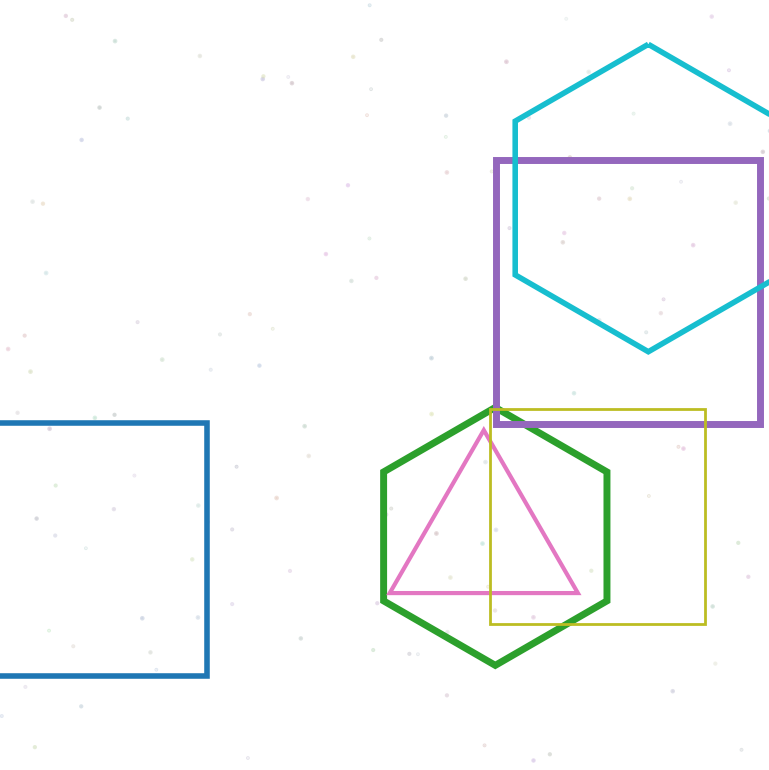[{"shape": "square", "thickness": 2, "radius": 0.82, "center": [0.105, 0.286]}, {"shape": "hexagon", "thickness": 2.5, "radius": 0.84, "center": [0.643, 0.303]}, {"shape": "square", "thickness": 2.5, "radius": 0.86, "center": [0.816, 0.62]}, {"shape": "triangle", "thickness": 1.5, "radius": 0.71, "center": [0.628, 0.3]}, {"shape": "square", "thickness": 1, "radius": 0.7, "center": [0.776, 0.33]}, {"shape": "hexagon", "thickness": 2, "radius": 1.0, "center": [0.842, 0.743]}]